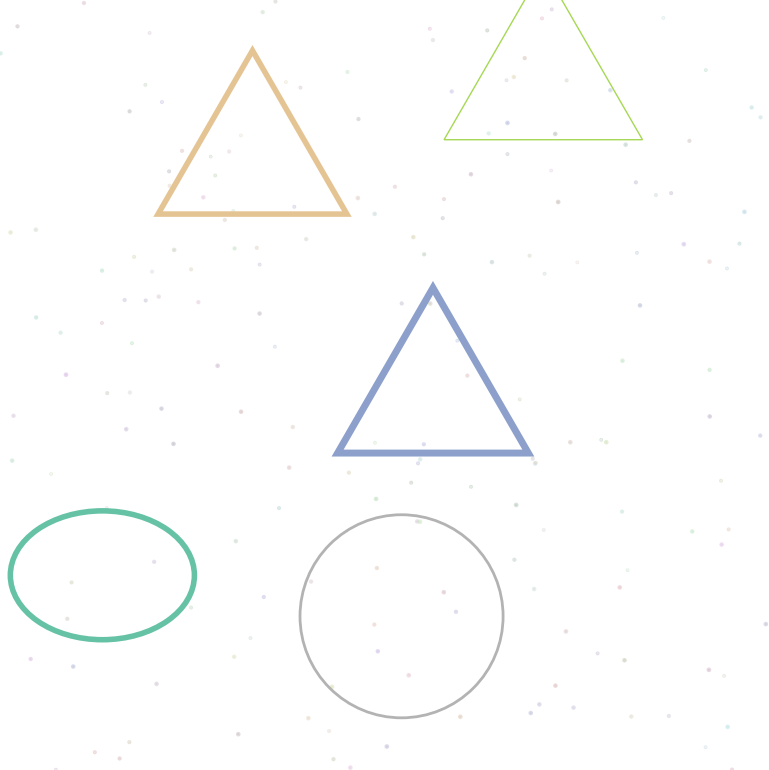[{"shape": "oval", "thickness": 2, "radius": 0.6, "center": [0.133, 0.253]}, {"shape": "triangle", "thickness": 2.5, "radius": 0.72, "center": [0.562, 0.483]}, {"shape": "triangle", "thickness": 0.5, "radius": 0.74, "center": [0.706, 0.893]}, {"shape": "triangle", "thickness": 2, "radius": 0.71, "center": [0.328, 0.793]}, {"shape": "circle", "thickness": 1, "radius": 0.66, "center": [0.521, 0.2]}]